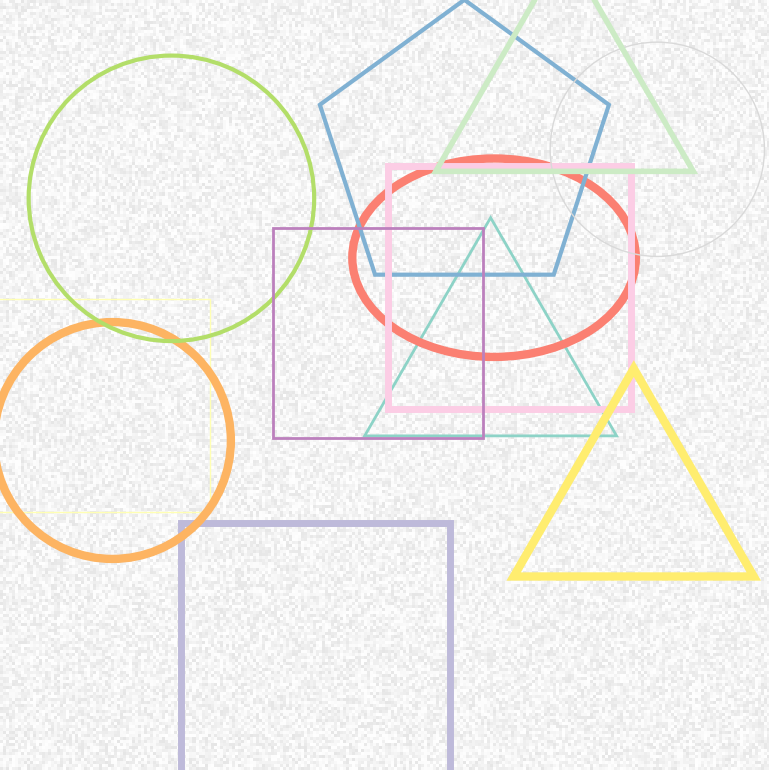[{"shape": "triangle", "thickness": 1, "radius": 0.94, "center": [0.637, 0.528]}, {"shape": "square", "thickness": 0.5, "radius": 0.69, "center": [0.134, 0.473]}, {"shape": "square", "thickness": 2.5, "radius": 0.87, "center": [0.41, 0.146]}, {"shape": "oval", "thickness": 3, "radius": 0.92, "center": [0.642, 0.665]}, {"shape": "pentagon", "thickness": 1.5, "radius": 0.99, "center": [0.603, 0.803]}, {"shape": "circle", "thickness": 3, "radius": 0.77, "center": [0.146, 0.428]}, {"shape": "circle", "thickness": 1.5, "radius": 0.93, "center": [0.223, 0.742]}, {"shape": "square", "thickness": 2.5, "radius": 0.79, "center": [0.662, 0.626]}, {"shape": "circle", "thickness": 0.5, "radius": 0.7, "center": [0.854, 0.806]}, {"shape": "square", "thickness": 1, "radius": 0.68, "center": [0.491, 0.567]}, {"shape": "triangle", "thickness": 2, "radius": 0.97, "center": [0.733, 0.874]}, {"shape": "triangle", "thickness": 3, "radius": 0.9, "center": [0.823, 0.341]}]